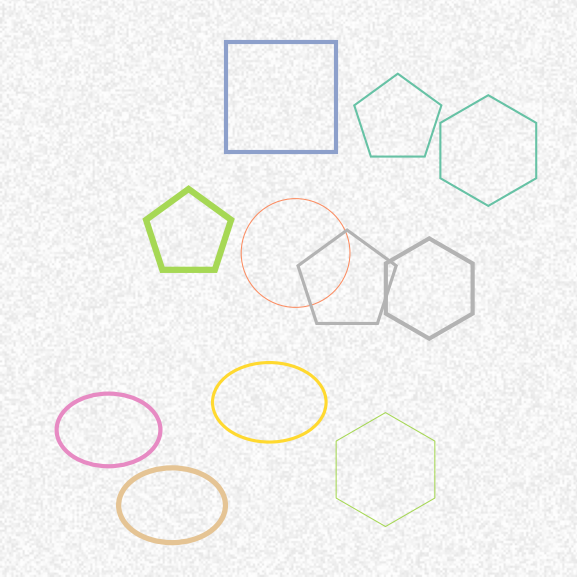[{"shape": "pentagon", "thickness": 1, "radius": 0.4, "center": [0.689, 0.792]}, {"shape": "hexagon", "thickness": 1, "radius": 0.48, "center": [0.846, 0.738]}, {"shape": "circle", "thickness": 0.5, "radius": 0.47, "center": [0.512, 0.561]}, {"shape": "square", "thickness": 2, "radius": 0.47, "center": [0.487, 0.831]}, {"shape": "oval", "thickness": 2, "radius": 0.45, "center": [0.188, 0.255]}, {"shape": "hexagon", "thickness": 0.5, "radius": 0.49, "center": [0.668, 0.186]}, {"shape": "pentagon", "thickness": 3, "radius": 0.39, "center": [0.327, 0.595]}, {"shape": "oval", "thickness": 1.5, "radius": 0.49, "center": [0.466, 0.302]}, {"shape": "oval", "thickness": 2.5, "radius": 0.46, "center": [0.298, 0.124]}, {"shape": "hexagon", "thickness": 2, "radius": 0.43, "center": [0.743, 0.5]}, {"shape": "pentagon", "thickness": 1.5, "radius": 0.45, "center": [0.601, 0.511]}]